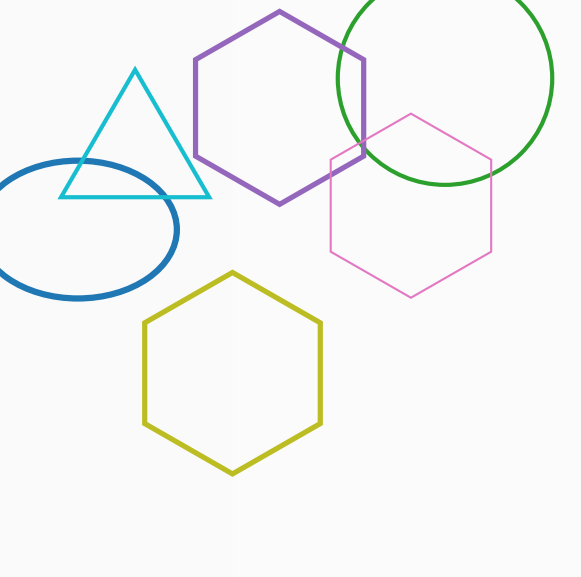[{"shape": "oval", "thickness": 3, "radius": 0.85, "center": [0.134, 0.602]}, {"shape": "circle", "thickness": 2, "radius": 0.92, "center": [0.766, 0.863]}, {"shape": "hexagon", "thickness": 2.5, "radius": 0.84, "center": [0.481, 0.812]}, {"shape": "hexagon", "thickness": 1, "radius": 0.8, "center": [0.707, 0.643]}, {"shape": "hexagon", "thickness": 2.5, "radius": 0.87, "center": [0.4, 0.353]}, {"shape": "triangle", "thickness": 2, "radius": 0.74, "center": [0.232, 0.731]}]